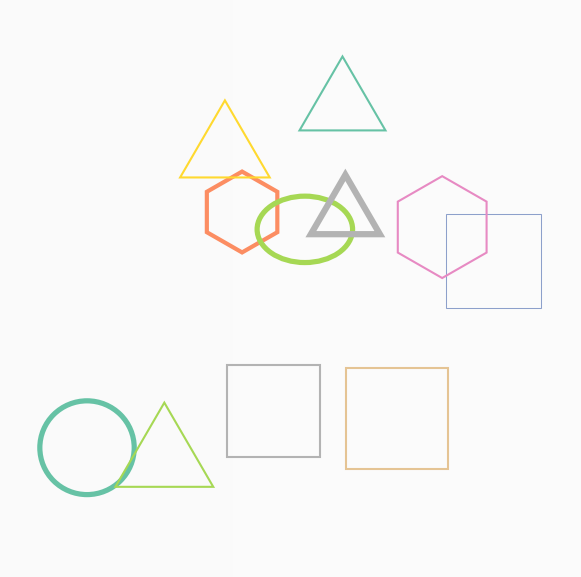[{"shape": "circle", "thickness": 2.5, "radius": 0.41, "center": [0.15, 0.224]}, {"shape": "triangle", "thickness": 1, "radius": 0.43, "center": [0.589, 0.816]}, {"shape": "hexagon", "thickness": 2, "radius": 0.35, "center": [0.416, 0.632]}, {"shape": "square", "thickness": 0.5, "radius": 0.41, "center": [0.849, 0.547]}, {"shape": "hexagon", "thickness": 1, "radius": 0.44, "center": [0.761, 0.606]}, {"shape": "oval", "thickness": 2.5, "radius": 0.41, "center": [0.524, 0.602]}, {"shape": "triangle", "thickness": 1, "radius": 0.49, "center": [0.283, 0.205]}, {"shape": "triangle", "thickness": 1, "radius": 0.44, "center": [0.387, 0.736]}, {"shape": "square", "thickness": 1, "radius": 0.44, "center": [0.683, 0.275]}, {"shape": "triangle", "thickness": 3, "radius": 0.34, "center": [0.594, 0.628]}, {"shape": "square", "thickness": 1, "radius": 0.4, "center": [0.47, 0.288]}]